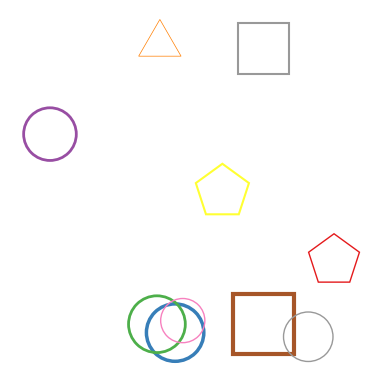[{"shape": "pentagon", "thickness": 1, "radius": 0.35, "center": [0.868, 0.323]}, {"shape": "circle", "thickness": 2.5, "radius": 0.37, "center": [0.455, 0.136]}, {"shape": "circle", "thickness": 2, "radius": 0.37, "center": [0.408, 0.158]}, {"shape": "circle", "thickness": 2, "radius": 0.34, "center": [0.13, 0.652]}, {"shape": "triangle", "thickness": 0.5, "radius": 0.32, "center": [0.415, 0.886]}, {"shape": "pentagon", "thickness": 1.5, "radius": 0.36, "center": [0.578, 0.502]}, {"shape": "square", "thickness": 3, "radius": 0.39, "center": [0.685, 0.159]}, {"shape": "circle", "thickness": 1, "radius": 0.29, "center": [0.475, 0.167]}, {"shape": "square", "thickness": 1.5, "radius": 0.33, "center": [0.684, 0.874]}, {"shape": "circle", "thickness": 1, "radius": 0.32, "center": [0.801, 0.125]}]